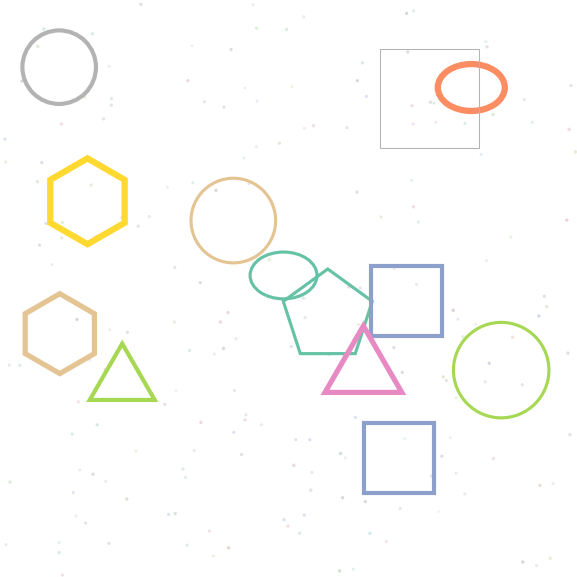[{"shape": "oval", "thickness": 1.5, "radius": 0.29, "center": [0.491, 0.522]}, {"shape": "pentagon", "thickness": 1.5, "radius": 0.4, "center": [0.568, 0.452]}, {"shape": "oval", "thickness": 3, "radius": 0.29, "center": [0.816, 0.848]}, {"shape": "square", "thickness": 2, "radius": 0.3, "center": [0.704, 0.478]}, {"shape": "square", "thickness": 2, "radius": 0.3, "center": [0.691, 0.206]}, {"shape": "triangle", "thickness": 2.5, "radius": 0.38, "center": [0.629, 0.358]}, {"shape": "triangle", "thickness": 2, "radius": 0.33, "center": [0.212, 0.339]}, {"shape": "circle", "thickness": 1.5, "radius": 0.41, "center": [0.868, 0.358]}, {"shape": "hexagon", "thickness": 3, "radius": 0.37, "center": [0.151, 0.651]}, {"shape": "hexagon", "thickness": 2.5, "radius": 0.35, "center": [0.104, 0.421]}, {"shape": "circle", "thickness": 1.5, "radius": 0.37, "center": [0.404, 0.617]}, {"shape": "circle", "thickness": 2, "radius": 0.32, "center": [0.102, 0.883]}, {"shape": "square", "thickness": 0.5, "radius": 0.43, "center": [0.743, 0.829]}]